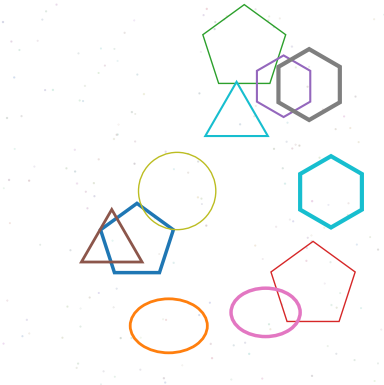[{"shape": "pentagon", "thickness": 2.5, "radius": 0.5, "center": [0.356, 0.372]}, {"shape": "oval", "thickness": 2, "radius": 0.5, "center": [0.438, 0.154]}, {"shape": "pentagon", "thickness": 1, "radius": 0.57, "center": [0.634, 0.875]}, {"shape": "pentagon", "thickness": 1, "radius": 0.57, "center": [0.813, 0.258]}, {"shape": "hexagon", "thickness": 1.5, "radius": 0.4, "center": [0.737, 0.776]}, {"shape": "triangle", "thickness": 2, "radius": 0.45, "center": [0.29, 0.365]}, {"shape": "oval", "thickness": 2.5, "radius": 0.45, "center": [0.69, 0.189]}, {"shape": "hexagon", "thickness": 3, "radius": 0.46, "center": [0.803, 0.78]}, {"shape": "circle", "thickness": 1, "radius": 0.5, "center": [0.46, 0.504]}, {"shape": "hexagon", "thickness": 3, "radius": 0.46, "center": [0.86, 0.502]}, {"shape": "triangle", "thickness": 1.5, "radius": 0.47, "center": [0.614, 0.694]}]